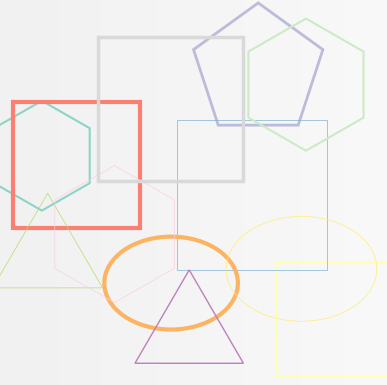[{"shape": "hexagon", "thickness": 1.5, "radius": 0.71, "center": [0.108, 0.596]}, {"shape": "square", "thickness": 1.5, "radius": 0.74, "center": [0.859, 0.172]}, {"shape": "pentagon", "thickness": 2, "radius": 0.88, "center": [0.666, 0.817]}, {"shape": "square", "thickness": 3, "radius": 0.82, "center": [0.197, 0.572]}, {"shape": "square", "thickness": 0.5, "radius": 0.97, "center": [0.651, 0.494]}, {"shape": "oval", "thickness": 3, "radius": 0.86, "center": [0.442, 0.265]}, {"shape": "triangle", "thickness": 0.5, "radius": 0.82, "center": [0.123, 0.334]}, {"shape": "hexagon", "thickness": 0.5, "radius": 0.89, "center": [0.296, 0.392]}, {"shape": "square", "thickness": 2.5, "radius": 0.94, "center": [0.44, 0.718]}, {"shape": "triangle", "thickness": 1, "radius": 0.81, "center": [0.488, 0.137]}, {"shape": "hexagon", "thickness": 1.5, "radius": 0.86, "center": [0.79, 0.78]}, {"shape": "oval", "thickness": 0.5, "radius": 0.97, "center": [0.778, 0.302]}]